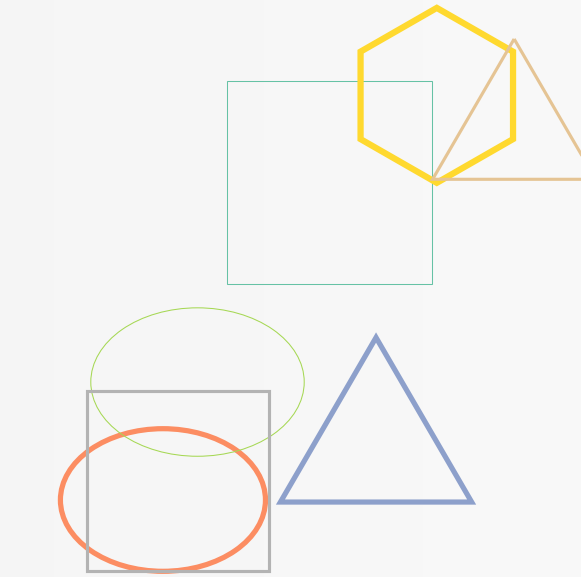[{"shape": "square", "thickness": 0.5, "radius": 0.88, "center": [0.566, 0.684]}, {"shape": "oval", "thickness": 2.5, "radius": 0.88, "center": [0.28, 0.133]}, {"shape": "triangle", "thickness": 2.5, "radius": 0.95, "center": [0.647, 0.225]}, {"shape": "oval", "thickness": 0.5, "radius": 0.92, "center": [0.34, 0.338]}, {"shape": "hexagon", "thickness": 3, "radius": 0.76, "center": [0.751, 0.834]}, {"shape": "triangle", "thickness": 1.5, "radius": 0.81, "center": [0.885, 0.77]}, {"shape": "square", "thickness": 1.5, "radius": 0.78, "center": [0.305, 0.166]}]